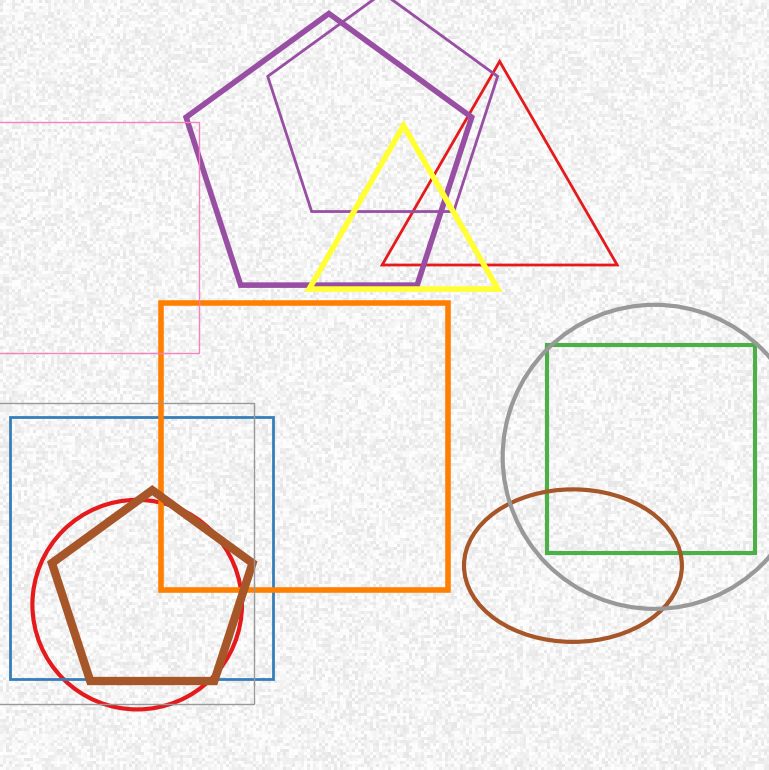[{"shape": "triangle", "thickness": 1, "radius": 0.88, "center": [0.649, 0.744]}, {"shape": "circle", "thickness": 1.5, "radius": 0.68, "center": [0.178, 0.215]}, {"shape": "square", "thickness": 1, "radius": 0.85, "center": [0.184, 0.288]}, {"shape": "square", "thickness": 1.5, "radius": 0.68, "center": [0.845, 0.417]}, {"shape": "pentagon", "thickness": 1, "radius": 0.78, "center": [0.497, 0.852]}, {"shape": "pentagon", "thickness": 2, "radius": 0.97, "center": [0.427, 0.787]}, {"shape": "square", "thickness": 2, "radius": 0.93, "center": [0.396, 0.42]}, {"shape": "triangle", "thickness": 2, "radius": 0.71, "center": [0.524, 0.695]}, {"shape": "oval", "thickness": 1.5, "radius": 0.71, "center": [0.744, 0.265]}, {"shape": "pentagon", "thickness": 3, "radius": 0.68, "center": [0.198, 0.226]}, {"shape": "square", "thickness": 0.5, "radius": 0.75, "center": [0.109, 0.692]}, {"shape": "circle", "thickness": 1.5, "radius": 0.99, "center": [0.85, 0.407]}, {"shape": "square", "thickness": 0.5, "radius": 0.98, "center": [0.135, 0.281]}]